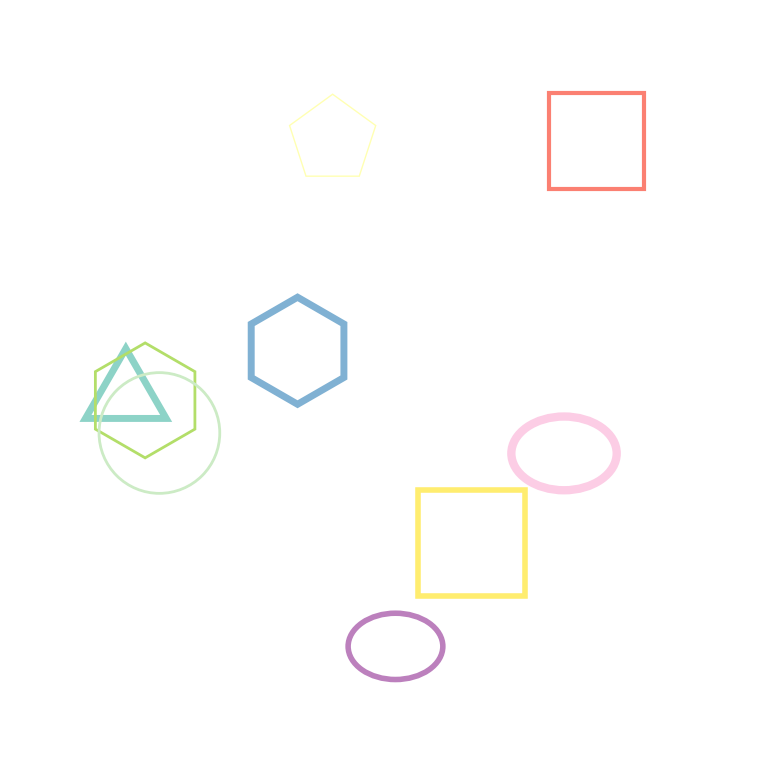[{"shape": "triangle", "thickness": 2.5, "radius": 0.3, "center": [0.163, 0.487]}, {"shape": "pentagon", "thickness": 0.5, "radius": 0.29, "center": [0.432, 0.819]}, {"shape": "square", "thickness": 1.5, "radius": 0.31, "center": [0.774, 0.817]}, {"shape": "hexagon", "thickness": 2.5, "radius": 0.35, "center": [0.386, 0.544]}, {"shape": "hexagon", "thickness": 1, "radius": 0.37, "center": [0.188, 0.48]}, {"shape": "oval", "thickness": 3, "radius": 0.34, "center": [0.733, 0.411]}, {"shape": "oval", "thickness": 2, "radius": 0.31, "center": [0.514, 0.161]}, {"shape": "circle", "thickness": 1, "radius": 0.39, "center": [0.207, 0.438]}, {"shape": "square", "thickness": 2, "radius": 0.35, "center": [0.612, 0.295]}]